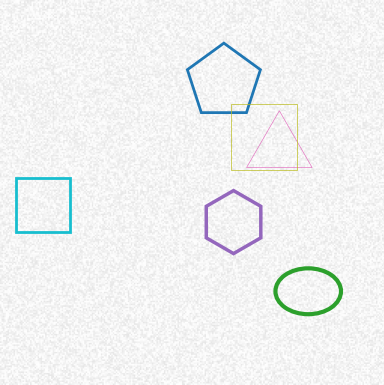[{"shape": "pentagon", "thickness": 2, "radius": 0.5, "center": [0.582, 0.788]}, {"shape": "oval", "thickness": 3, "radius": 0.43, "center": [0.801, 0.243]}, {"shape": "hexagon", "thickness": 2.5, "radius": 0.41, "center": [0.607, 0.423]}, {"shape": "triangle", "thickness": 0.5, "radius": 0.49, "center": [0.726, 0.614]}, {"shape": "square", "thickness": 0.5, "radius": 0.43, "center": [0.687, 0.645]}, {"shape": "square", "thickness": 2, "radius": 0.35, "center": [0.111, 0.467]}]